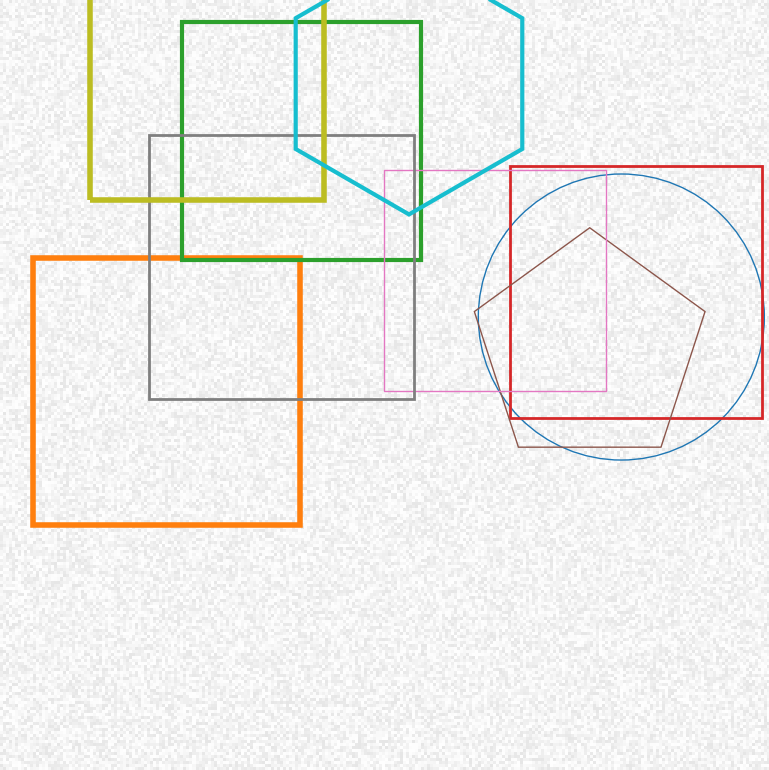[{"shape": "circle", "thickness": 0.5, "radius": 0.93, "center": [0.807, 0.588]}, {"shape": "square", "thickness": 2, "radius": 0.87, "center": [0.217, 0.492]}, {"shape": "square", "thickness": 1.5, "radius": 0.77, "center": [0.392, 0.817]}, {"shape": "square", "thickness": 1, "radius": 0.82, "center": [0.826, 0.621]}, {"shape": "pentagon", "thickness": 0.5, "radius": 0.79, "center": [0.766, 0.547]}, {"shape": "square", "thickness": 0.5, "radius": 0.72, "center": [0.643, 0.636]}, {"shape": "square", "thickness": 1, "radius": 0.86, "center": [0.365, 0.653]}, {"shape": "square", "thickness": 2, "radius": 0.76, "center": [0.269, 0.893]}, {"shape": "hexagon", "thickness": 1.5, "radius": 0.85, "center": [0.531, 0.891]}]